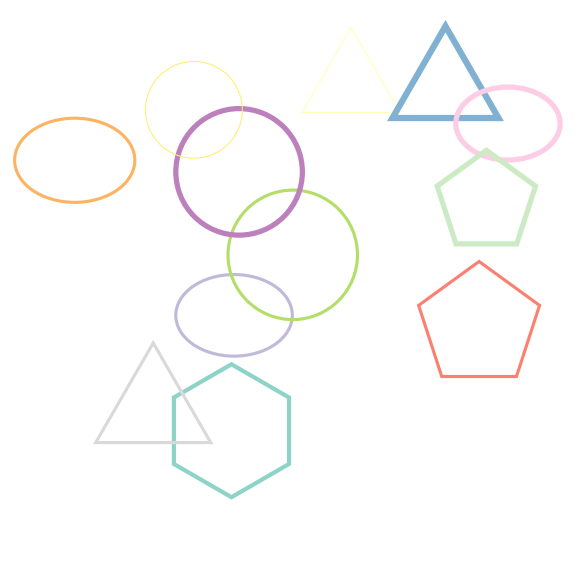[{"shape": "hexagon", "thickness": 2, "radius": 0.58, "center": [0.401, 0.253]}, {"shape": "triangle", "thickness": 0.5, "radius": 0.49, "center": [0.608, 0.853]}, {"shape": "oval", "thickness": 1.5, "radius": 0.5, "center": [0.405, 0.453]}, {"shape": "pentagon", "thickness": 1.5, "radius": 0.55, "center": [0.83, 0.436]}, {"shape": "triangle", "thickness": 3, "radius": 0.53, "center": [0.771, 0.848]}, {"shape": "oval", "thickness": 1.5, "radius": 0.52, "center": [0.129, 0.722]}, {"shape": "circle", "thickness": 1.5, "radius": 0.56, "center": [0.507, 0.558]}, {"shape": "oval", "thickness": 2.5, "radius": 0.45, "center": [0.88, 0.785]}, {"shape": "triangle", "thickness": 1.5, "radius": 0.57, "center": [0.265, 0.29]}, {"shape": "circle", "thickness": 2.5, "radius": 0.55, "center": [0.414, 0.702]}, {"shape": "pentagon", "thickness": 2.5, "radius": 0.45, "center": [0.842, 0.649]}, {"shape": "circle", "thickness": 0.5, "radius": 0.42, "center": [0.336, 0.809]}]